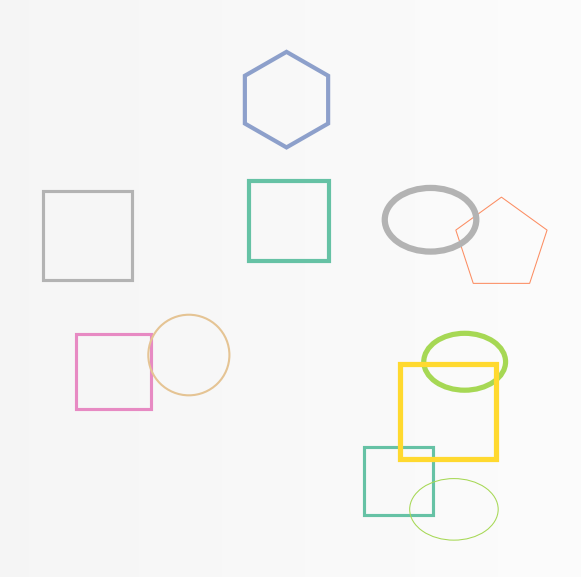[{"shape": "square", "thickness": 2, "radius": 0.35, "center": [0.497, 0.617]}, {"shape": "square", "thickness": 1.5, "radius": 0.3, "center": [0.686, 0.166]}, {"shape": "pentagon", "thickness": 0.5, "radius": 0.41, "center": [0.863, 0.575]}, {"shape": "hexagon", "thickness": 2, "radius": 0.41, "center": [0.493, 0.827]}, {"shape": "square", "thickness": 1.5, "radius": 0.32, "center": [0.196, 0.356]}, {"shape": "oval", "thickness": 0.5, "radius": 0.38, "center": [0.781, 0.117]}, {"shape": "oval", "thickness": 2.5, "radius": 0.35, "center": [0.799, 0.373]}, {"shape": "square", "thickness": 2.5, "radius": 0.41, "center": [0.771, 0.287]}, {"shape": "circle", "thickness": 1, "radius": 0.35, "center": [0.325, 0.384]}, {"shape": "oval", "thickness": 3, "radius": 0.39, "center": [0.741, 0.619]}, {"shape": "square", "thickness": 1.5, "radius": 0.38, "center": [0.151, 0.591]}]